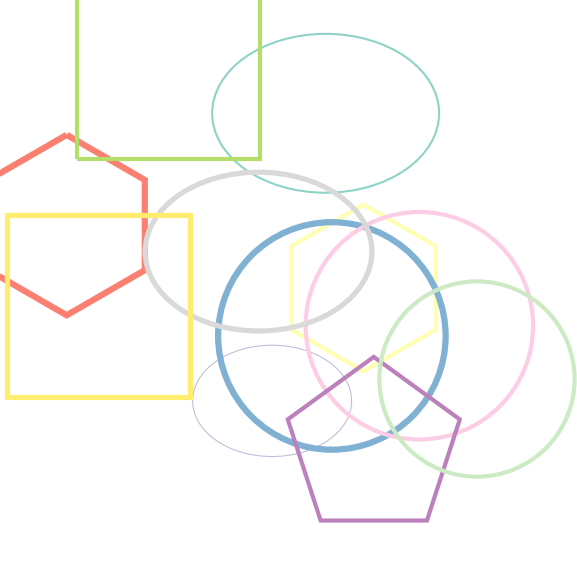[{"shape": "oval", "thickness": 1, "radius": 0.98, "center": [0.564, 0.803]}, {"shape": "hexagon", "thickness": 2, "radius": 0.72, "center": [0.63, 0.501]}, {"shape": "oval", "thickness": 0.5, "radius": 0.69, "center": [0.471, 0.305]}, {"shape": "hexagon", "thickness": 3, "radius": 0.78, "center": [0.115, 0.609]}, {"shape": "circle", "thickness": 3, "radius": 0.98, "center": [0.575, 0.417]}, {"shape": "square", "thickness": 2, "radius": 0.79, "center": [0.291, 0.882]}, {"shape": "circle", "thickness": 2, "radius": 0.98, "center": [0.726, 0.435]}, {"shape": "oval", "thickness": 2.5, "radius": 0.98, "center": [0.448, 0.563]}, {"shape": "pentagon", "thickness": 2, "radius": 0.78, "center": [0.647, 0.224]}, {"shape": "circle", "thickness": 2, "radius": 0.85, "center": [0.826, 0.343]}, {"shape": "square", "thickness": 2.5, "radius": 0.79, "center": [0.17, 0.469]}]